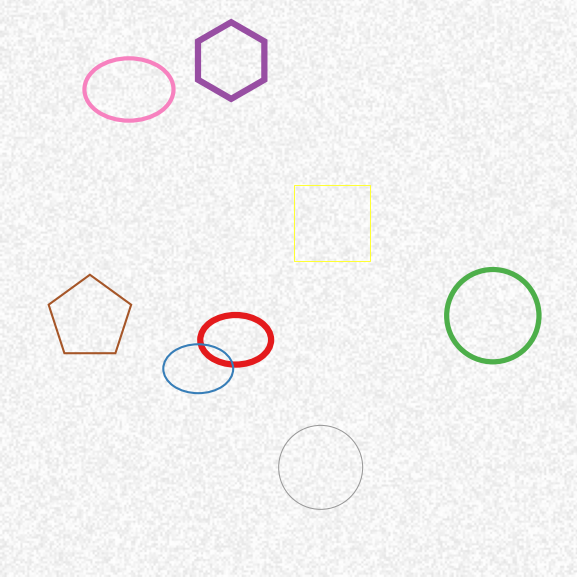[{"shape": "oval", "thickness": 3, "radius": 0.31, "center": [0.408, 0.411]}, {"shape": "oval", "thickness": 1, "radius": 0.3, "center": [0.343, 0.361]}, {"shape": "circle", "thickness": 2.5, "radius": 0.4, "center": [0.853, 0.453]}, {"shape": "hexagon", "thickness": 3, "radius": 0.33, "center": [0.4, 0.894]}, {"shape": "square", "thickness": 0.5, "radius": 0.33, "center": [0.575, 0.613]}, {"shape": "pentagon", "thickness": 1, "radius": 0.38, "center": [0.156, 0.448]}, {"shape": "oval", "thickness": 2, "radius": 0.39, "center": [0.223, 0.844]}, {"shape": "circle", "thickness": 0.5, "radius": 0.36, "center": [0.555, 0.19]}]